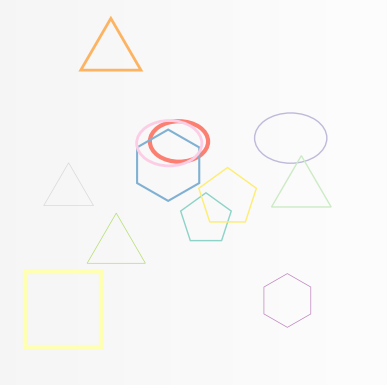[{"shape": "pentagon", "thickness": 1, "radius": 0.34, "center": [0.532, 0.431]}, {"shape": "square", "thickness": 3, "radius": 0.49, "center": [0.162, 0.196]}, {"shape": "oval", "thickness": 1, "radius": 0.47, "center": [0.75, 0.641]}, {"shape": "oval", "thickness": 3, "radius": 0.38, "center": [0.462, 0.633]}, {"shape": "hexagon", "thickness": 1.5, "radius": 0.46, "center": [0.434, 0.571]}, {"shape": "triangle", "thickness": 2, "radius": 0.45, "center": [0.286, 0.863]}, {"shape": "triangle", "thickness": 0.5, "radius": 0.43, "center": [0.3, 0.36]}, {"shape": "oval", "thickness": 2, "radius": 0.42, "center": [0.437, 0.628]}, {"shape": "triangle", "thickness": 0.5, "radius": 0.37, "center": [0.177, 0.503]}, {"shape": "hexagon", "thickness": 0.5, "radius": 0.35, "center": [0.742, 0.22]}, {"shape": "triangle", "thickness": 1, "radius": 0.44, "center": [0.778, 0.507]}, {"shape": "pentagon", "thickness": 1, "radius": 0.39, "center": [0.587, 0.487]}]